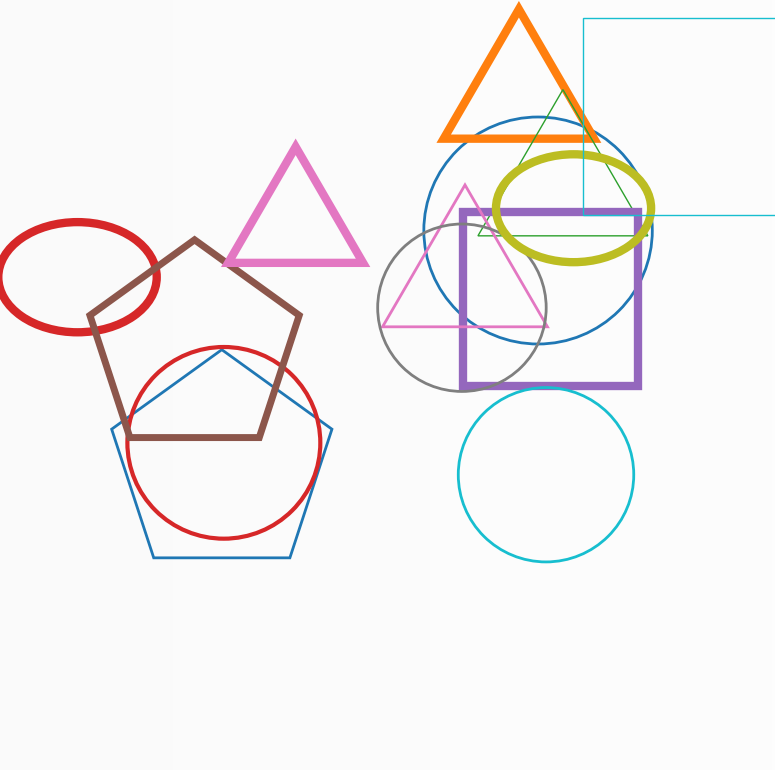[{"shape": "pentagon", "thickness": 1, "radius": 0.75, "center": [0.286, 0.396]}, {"shape": "circle", "thickness": 1, "radius": 0.74, "center": [0.694, 0.701]}, {"shape": "triangle", "thickness": 3, "radius": 0.56, "center": [0.67, 0.876]}, {"shape": "triangle", "thickness": 0.5, "radius": 0.63, "center": [0.726, 0.757]}, {"shape": "oval", "thickness": 3, "radius": 0.51, "center": [0.1, 0.64]}, {"shape": "circle", "thickness": 1.5, "radius": 0.62, "center": [0.289, 0.425]}, {"shape": "square", "thickness": 3, "radius": 0.57, "center": [0.71, 0.612]}, {"shape": "pentagon", "thickness": 2.5, "radius": 0.71, "center": [0.251, 0.547]}, {"shape": "triangle", "thickness": 3, "radius": 0.5, "center": [0.381, 0.709]}, {"shape": "triangle", "thickness": 1, "radius": 0.61, "center": [0.6, 0.637]}, {"shape": "circle", "thickness": 1, "radius": 0.54, "center": [0.596, 0.6]}, {"shape": "oval", "thickness": 3, "radius": 0.5, "center": [0.74, 0.73]}, {"shape": "circle", "thickness": 1, "radius": 0.57, "center": [0.705, 0.383]}, {"shape": "square", "thickness": 0.5, "radius": 0.64, "center": [0.88, 0.848]}]